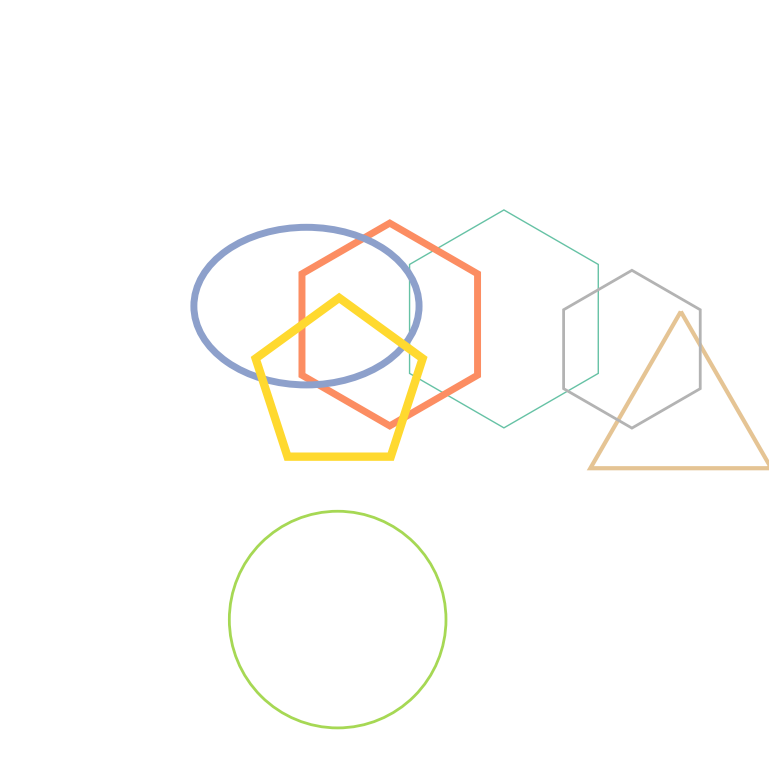[{"shape": "hexagon", "thickness": 0.5, "radius": 0.71, "center": [0.654, 0.586]}, {"shape": "hexagon", "thickness": 2.5, "radius": 0.66, "center": [0.506, 0.579]}, {"shape": "oval", "thickness": 2.5, "radius": 0.73, "center": [0.398, 0.602]}, {"shape": "circle", "thickness": 1, "radius": 0.7, "center": [0.439, 0.195]}, {"shape": "pentagon", "thickness": 3, "radius": 0.57, "center": [0.44, 0.499]}, {"shape": "triangle", "thickness": 1.5, "radius": 0.68, "center": [0.884, 0.46]}, {"shape": "hexagon", "thickness": 1, "radius": 0.51, "center": [0.821, 0.546]}]